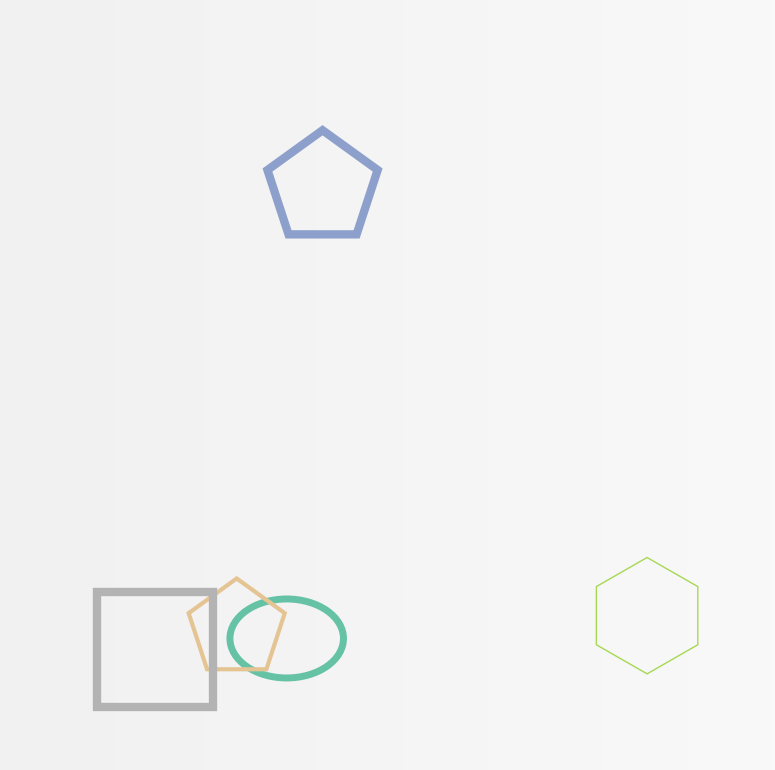[{"shape": "oval", "thickness": 2.5, "radius": 0.37, "center": [0.37, 0.171]}, {"shape": "pentagon", "thickness": 3, "radius": 0.37, "center": [0.416, 0.756]}, {"shape": "hexagon", "thickness": 0.5, "radius": 0.38, "center": [0.835, 0.2]}, {"shape": "pentagon", "thickness": 1.5, "radius": 0.33, "center": [0.305, 0.184]}, {"shape": "square", "thickness": 3, "radius": 0.37, "center": [0.2, 0.156]}]